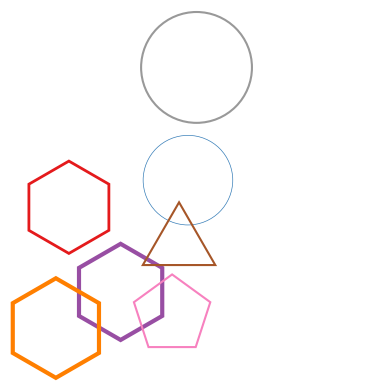[{"shape": "hexagon", "thickness": 2, "radius": 0.6, "center": [0.179, 0.462]}, {"shape": "circle", "thickness": 0.5, "radius": 0.58, "center": [0.488, 0.532]}, {"shape": "hexagon", "thickness": 3, "radius": 0.62, "center": [0.313, 0.242]}, {"shape": "hexagon", "thickness": 3, "radius": 0.65, "center": [0.145, 0.148]}, {"shape": "triangle", "thickness": 1.5, "radius": 0.54, "center": [0.465, 0.366]}, {"shape": "pentagon", "thickness": 1.5, "radius": 0.52, "center": [0.447, 0.183]}, {"shape": "circle", "thickness": 1.5, "radius": 0.72, "center": [0.51, 0.825]}]